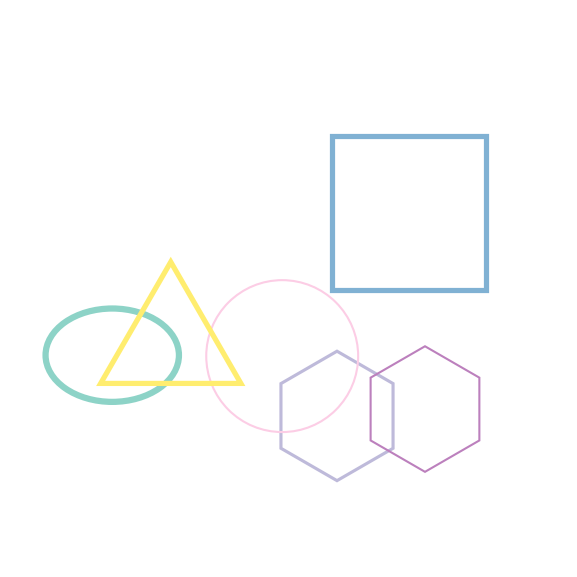[{"shape": "oval", "thickness": 3, "radius": 0.58, "center": [0.194, 0.384]}, {"shape": "hexagon", "thickness": 1.5, "radius": 0.56, "center": [0.584, 0.279]}, {"shape": "square", "thickness": 2.5, "radius": 0.67, "center": [0.708, 0.63]}, {"shape": "circle", "thickness": 1, "radius": 0.66, "center": [0.489, 0.383]}, {"shape": "hexagon", "thickness": 1, "radius": 0.54, "center": [0.736, 0.291]}, {"shape": "triangle", "thickness": 2.5, "radius": 0.7, "center": [0.296, 0.405]}]